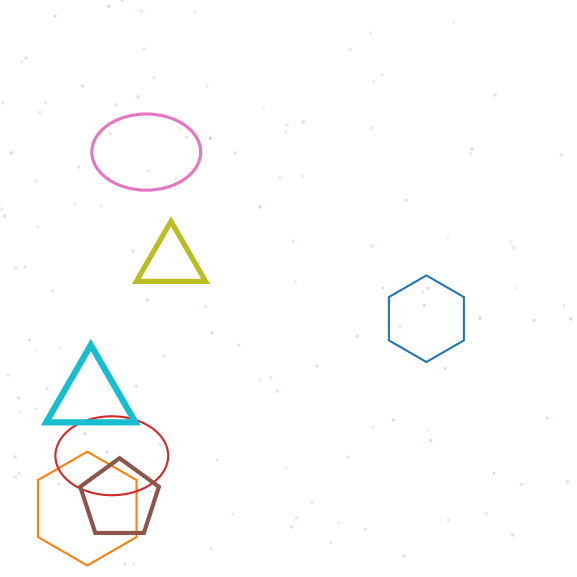[{"shape": "hexagon", "thickness": 1, "radius": 0.37, "center": [0.738, 0.447]}, {"shape": "hexagon", "thickness": 1, "radius": 0.49, "center": [0.151, 0.118]}, {"shape": "oval", "thickness": 1, "radius": 0.49, "center": [0.194, 0.21]}, {"shape": "pentagon", "thickness": 2, "radius": 0.36, "center": [0.207, 0.134]}, {"shape": "oval", "thickness": 1.5, "radius": 0.47, "center": [0.253, 0.736]}, {"shape": "triangle", "thickness": 2.5, "radius": 0.35, "center": [0.296, 0.546]}, {"shape": "triangle", "thickness": 3, "radius": 0.45, "center": [0.157, 0.312]}]